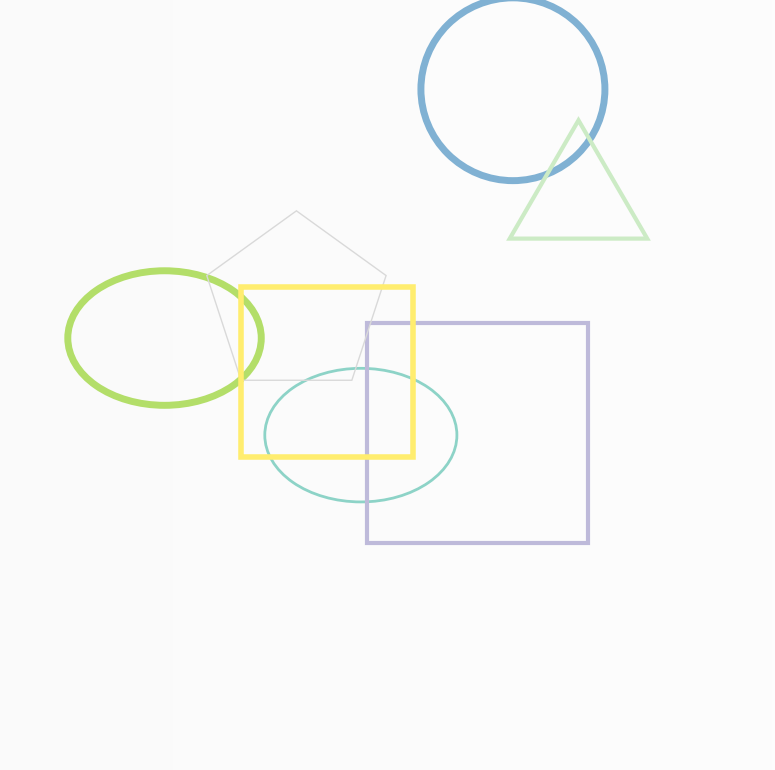[{"shape": "oval", "thickness": 1, "radius": 0.62, "center": [0.466, 0.435]}, {"shape": "square", "thickness": 1.5, "radius": 0.71, "center": [0.617, 0.438]}, {"shape": "circle", "thickness": 2.5, "radius": 0.59, "center": [0.662, 0.884]}, {"shape": "oval", "thickness": 2.5, "radius": 0.62, "center": [0.212, 0.561]}, {"shape": "pentagon", "thickness": 0.5, "radius": 0.61, "center": [0.382, 0.605]}, {"shape": "triangle", "thickness": 1.5, "radius": 0.51, "center": [0.746, 0.741]}, {"shape": "square", "thickness": 2, "radius": 0.55, "center": [0.422, 0.517]}]